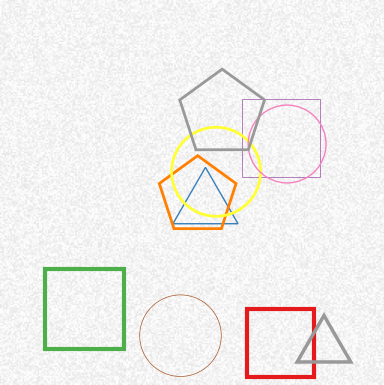[{"shape": "square", "thickness": 3, "radius": 0.44, "center": [0.728, 0.109]}, {"shape": "triangle", "thickness": 1, "radius": 0.49, "center": [0.534, 0.468]}, {"shape": "square", "thickness": 3, "radius": 0.52, "center": [0.22, 0.197]}, {"shape": "square", "thickness": 0.5, "radius": 0.51, "center": [0.731, 0.642]}, {"shape": "pentagon", "thickness": 2, "radius": 0.52, "center": [0.513, 0.491]}, {"shape": "circle", "thickness": 2, "radius": 0.58, "center": [0.561, 0.554]}, {"shape": "circle", "thickness": 0.5, "radius": 0.53, "center": [0.469, 0.128]}, {"shape": "circle", "thickness": 1, "radius": 0.51, "center": [0.746, 0.626]}, {"shape": "triangle", "thickness": 2.5, "radius": 0.4, "center": [0.841, 0.1]}, {"shape": "pentagon", "thickness": 2, "radius": 0.58, "center": [0.577, 0.705]}]